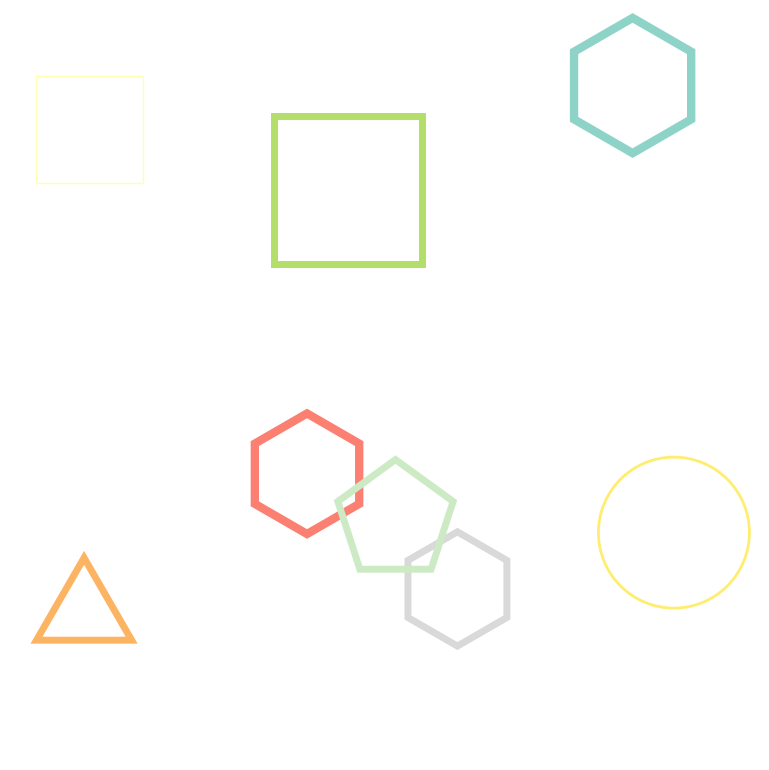[{"shape": "hexagon", "thickness": 3, "radius": 0.44, "center": [0.822, 0.889]}, {"shape": "square", "thickness": 0.5, "radius": 0.35, "center": [0.116, 0.832]}, {"shape": "hexagon", "thickness": 3, "radius": 0.39, "center": [0.399, 0.385]}, {"shape": "triangle", "thickness": 2.5, "radius": 0.36, "center": [0.109, 0.204]}, {"shape": "square", "thickness": 2.5, "radius": 0.48, "center": [0.452, 0.753]}, {"shape": "hexagon", "thickness": 2.5, "radius": 0.37, "center": [0.594, 0.235]}, {"shape": "pentagon", "thickness": 2.5, "radius": 0.39, "center": [0.514, 0.324]}, {"shape": "circle", "thickness": 1, "radius": 0.49, "center": [0.875, 0.308]}]